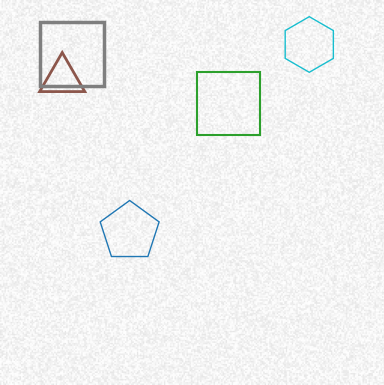[{"shape": "pentagon", "thickness": 1, "radius": 0.4, "center": [0.337, 0.399]}, {"shape": "square", "thickness": 1.5, "radius": 0.41, "center": [0.593, 0.731]}, {"shape": "triangle", "thickness": 2, "radius": 0.34, "center": [0.162, 0.796]}, {"shape": "square", "thickness": 2.5, "radius": 0.42, "center": [0.187, 0.861]}, {"shape": "hexagon", "thickness": 1, "radius": 0.36, "center": [0.803, 0.884]}]